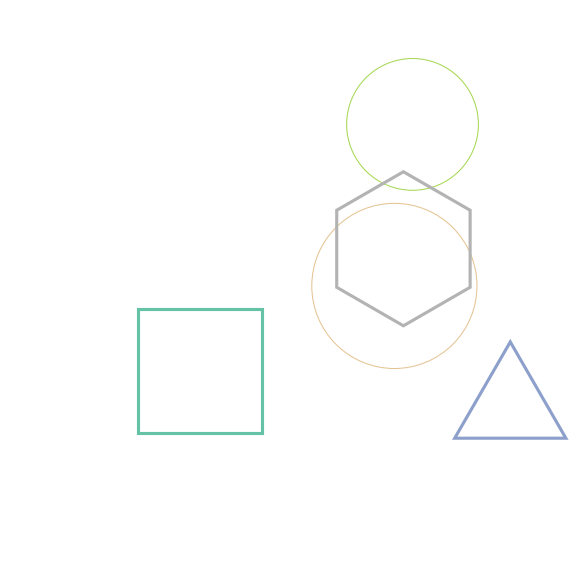[{"shape": "square", "thickness": 1.5, "radius": 0.54, "center": [0.346, 0.357]}, {"shape": "triangle", "thickness": 1.5, "radius": 0.56, "center": [0.884, 0.296]}, {"shape": "circle", "thickness": 0.5, "radius": 0.57, "center": [0.714, 0.784]}, {"shape": "circle", "thickness": 0.5, "radius": 0.72, "center": [0.683, 0.504]}, {"shape": "hexagon", "thickness": 1.5, "radius": 0.67, "center": [0.699, 0.568]}]